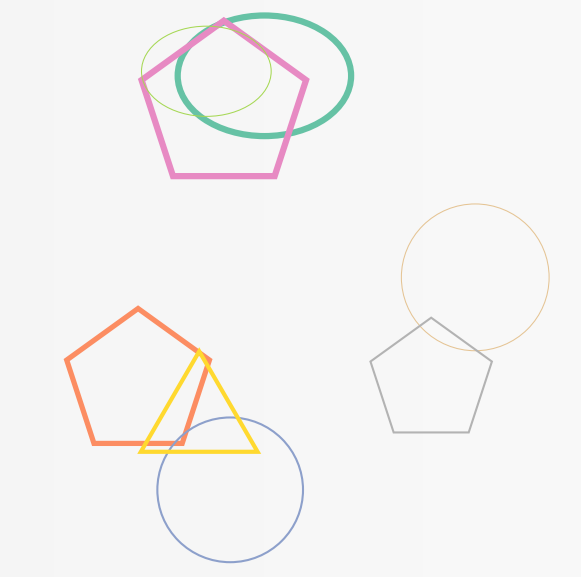[{"shape": "oval", "thickness": 3, "radius": 0.75, "center": [0.455, 0.868]}, {"shape": "pentagon", "thickness": 2.5, "radius": 0.65, "center": [0.238, 0.336]}, {"shape": "circle", "thickness": 1, "radius": 0.63, "center": [0.396, 0.151]}, {"shape": "pentagon", "thickness": 3, "radius": 0.74, "center": [0.385, 0.814]}, {"shape": "oval", "thickness": 0.5, "radius": 0.56, "center": [0.355, 0.876]}, {"shape": "triangle", "thickness": 2, "radius": 0.58, "center": [0.343, 0.275]}, {"shape": "circle", "thickness": 0.5, "radius": 0.64, "center": [0.818, 0.519]}, {"shape": "pentagon", "thickness": 1, "radius": 0.55, "center": [0.742, 0.339]}]